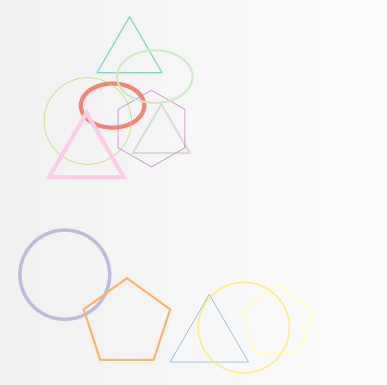[{"shape": "triangle", "thickness": 1, "radius": 0.48, "center": [0.334, 0.86]}, {"shape": "pentagon", "thickness": 1, "radius": 0.49, "center": [0.717, 0.164]}, {"shape": "circle", "thickness": 2.5, "radius": 0.58, "center": [0.167, 0.286]}, {"shape": "oval", "thickness": 3, "radius": 0.41, "center": [0.29, 0.726]}, {"shape": "triangle", "thickness": 0.5, "radius": 0.59, "center": [0.54, 0.118]}, {"shape": "pentagon", "thickness": 1.5, "radius": 0.59, "center": [0.328, 0.16]}, {"shape": "circle", "thickness": 0.5, "radius": 0.56, "center": [0.226, 0.686]}, {"shape": "triangle", "thickness": 3, "radius": 0.56, "center": [0.223, 0.595]}, {"shape": "triangle", "thickness": 1.5, "radius": 0.42, "center": [0.416, 0.645]}, {"shape": "hexagon", "thickness": 0.5, "radius": 0.5, "center": [0.391, 0.666]}, {"shape": "oval", "thickness": 1.5, "radius": 0.49, "center": [0.399, 0.801]}, {"shape": "circle", "thickness": 1, "radius": 0.59, "center": [0.629, 0.149]}]